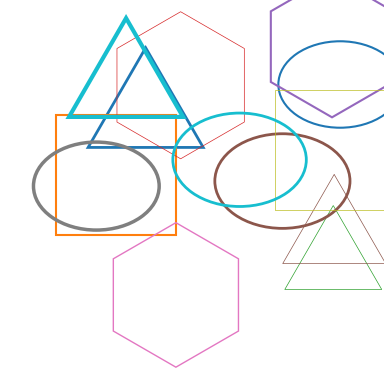[{"shape": "oval", "thickness": 1.5, "radius": 0.8, "center": [0.883, 0.781]}, {"shape": "triangle", "thickness": 2, "radius": 0.86, "center": [0.378, 0.703]}, {"shape": "square", "thickness": 1.5, "radius": 0.78, "center": [0.302, 0.546]}, {"shape": "triangle", "thickness": 0.5, "radius": 0.73, "center": [0.866, 0.321]}, {"shape": "hexagon", "thickness": 0.5, "radius": 0.95, "center": [0.469, 0.779]}, {"shape": "hexagon", "thickness": 1.5, "radius": 0.92, "center": [0.862, 0.879]}, {"shape": "triangle", "thickness": 0.5, "radius": 0.77, "center": [0.868, 0.393]}, {"shape": "oval", "thickness": 2, "radius": 0.88, "center": [0.734, 0.53]}, {"shape": "hexagon", "thickness": 1, "radius": 0.94, "center": [0.457, 0.234]}, {"shape": "oval", "thickness": 2.5, "radius": 0.82, "center": [0.25, 0.517]}, {"shape": "square", "thickness": 0.5, "radius": 0.77, "center": [0.868, 0.61]}, {"shape": "oval", "thickness": 2, "radius": 0.87, "center": [0.622, 0.585]}, {"shape": "triangle", "thickness": 3, "radius": 0.86, "center": [0.327, 0.782]}]